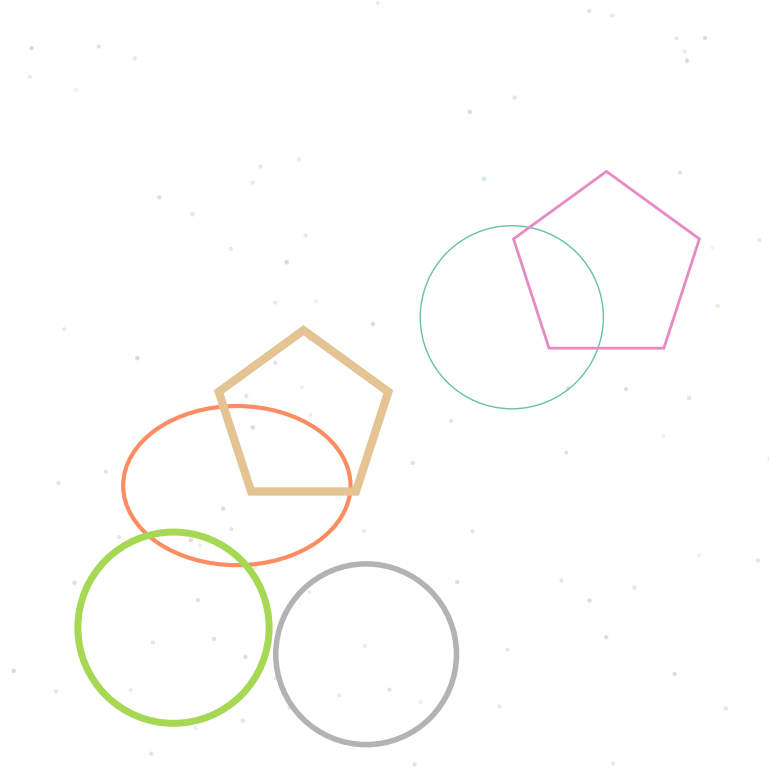[{"shape": "circle", "thickness": 0.5, "radius": 0.59, "center": [0.665, 0.588]}, {"shape": "oval", "thickness": 1.5, "radius": 0.74, "center": [0.308, 0.369]}, {"shape": "pentagon", "thickness": 1, "radius": 0.63, "center": [0.788, 0.65]}, {"shape": "circle", "thickness": 2.5, "radius": 0.62, "center": [0.225, 0.185]}, {"shape": "pentagon", "thickness": 3, "radius": 0.58, "center": [0.394, 0.455]}, {"shape": "circle", "thickness": 2, "radius": 0.59, "center": [0.476, 0.15]}]